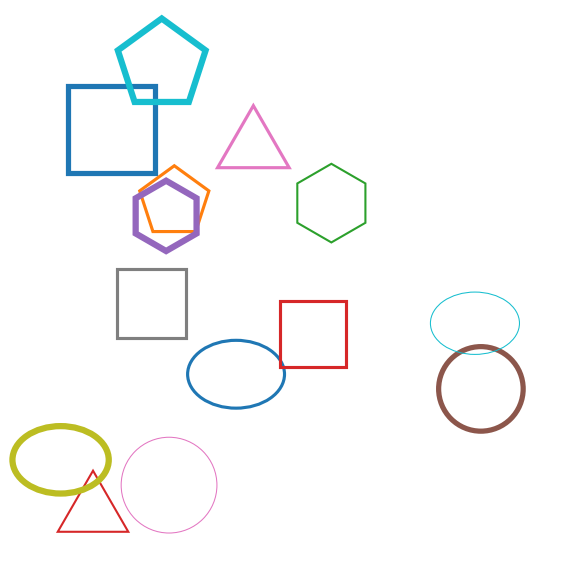[{"shape": "square", "thickness": 2.5, "radius": 0.38, "center": [0.193, 0.775]}, {"shape": "oval", "thickness": 1.5, "radius": 0.42, "center": [0.409, 0.351]}, {"shape": "pentagon", "thickness": 1.5, "radius": 0.31, "center": [0.302, 0.649]}, {"shape": "hexagon", "thickness": 1, "radius": 0.34, "center": [0.574, 0.647]}, {"shape": "triangle", "thickness": 1, "radius": 0.35, "center": [0.161, 0.114]}, {"shape": "square", "thickness": 1.5, "radius": 0.29, "center": [0.542, 0.421]}, {"shape": "hexagon", "thickness": 3, "radius": 0.3, "center": [0.288, 0.625]}, {"shape": "circle", "thickness": 2.5, "radius": 0.37, "center": [0.833, 0.326]}, {"shape": "circle", "thickness": 0.5, "radius": 0.41, "center": [0.293, 0.159]}, {"shape": "triangle", "thickness": 1.5, "radius": 0.36, "center": [0.439, 0.745]}, {"shape": "square", "thickness": 1.5, "radius": 0.3, "center": [0.263, 0.474]}, {"shape": "oval", "thickness": 3, "radius": 0.42, "center": [0.105, 0.203]}, {"shape": "pentagon", "thickness": 3, "radius": 0.4, "center": [0.28, 0.887]}, {"shape": "oval", "thickness": 0.5, "radius": 0.39, "center": [0.822, 0.439]}]